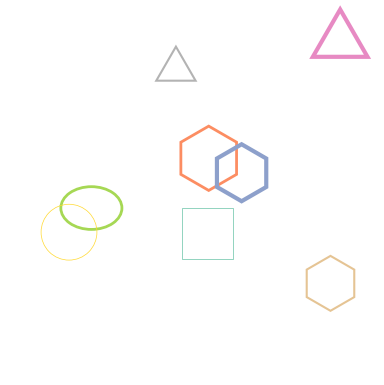[{"shape": "square", "thickness": 0.5, "radius": 0.33, "center": [0.539, 0.393]}, {"shape": "hexagon", "thickness": 2, "radius": 0.42, "center": [0.542, 0.589]}, {"shape": "hexagon", "thickness": 3, "radius": 0.37, "center": [0.628, 0.551]}, {"shape": "triangle", "thickness": 3, "radius": 0.41, "center": [0.884, 0.893]}, {"shape": "oval", "thickness": 2, "radius": 0.4, "center": [0.237, 0.46]}, {"shape": "circle", "thickness": 0.5, "radius": 0.36, "center": [0.179, 0.397]}, {"shape": "hexagon", "thickness": 1.5, "radius": 0.36, "center": [0.858, 0.264]}, {"shape": "triangle", "thickness": 1.5, "radius": 0.29, "center": [0.457, 0.82]}]